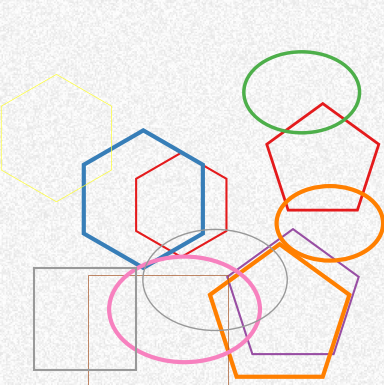[{"shape": "pentagon", "thickness": 2, "radius": 0.76, "center": [0.838, 0.578]}, {"shape": "hexagon", "thickness": 1.5, "radius": 0.68, "center": [0.471, 0.468]}, {"shape": "hexagon", "thickness": 3, "radius": 0.89, "center": [0.372, 0.483]}, {"shape": "oval", "thickness": 2.5, "radius": 0.75, "center": [0.784, 0.76]}, {"shape": "pentagon", "thickness": 1.5, "radius": 0.9, "center": [0.761, 0.225]}, {"shape": "pentagon", "thickness": 3, "radius": 0.95, "center": [0.726, 0.175]}, {"shape": "oval", "thickness": 3, "radius": 0.69, "center": [0.857, 0.42]}, {"shape": "hexagon", "thickness": 0.5, "radius": 0.83, "center": [0.147, 0.641]}, {"shape": "square", "thickness": 0.5, "radius": 0.91, "center": [0.41, 0.104]}, {"shape": "oval", "thickness": 3, "radius": 0.98, "center": [0.479, 0.196]}, {"shape": "oval", "thickness": 1, "radius": 0.94, "center": [0.559, 0.273]}, {"shape": "square", "thickness": 1.5, "radius": 0.67, "center": [0.221, 0.171]}]